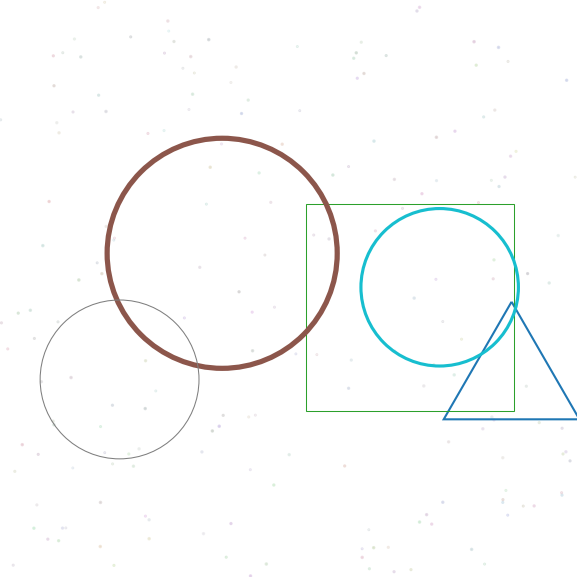[{"shape": "triangle", "thickness": 1, "radius": 0.68, "center": [0.886, 0.341]}, {"shape": "square", "thickness": 0.5, "radius": 0.9, "center": [0.71, 0.467]}, {"shape": "circle", "thickness": 2.5, "radius": 1.0, "center": [0.385, 0.561]}, {"shape": "circle", "thickness": 0.5, "radius": 0.69, "center": [0.207, 0.342]}, {"shape": "circle", "thickness": 1.5, "radius": 0.68, "center": [0.761, 0.502]}]